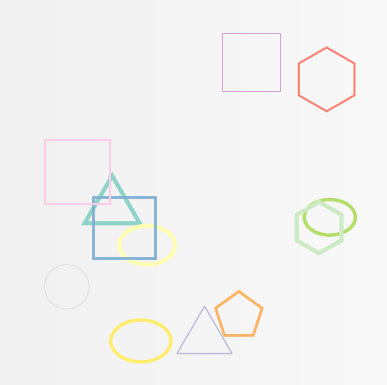[{"shape": "triangle", "thickness": 3, "radius": 0.41, "center": [0.29, 0.461]}, {"shape": "oval", "thickness": 3, "radius": 0.36, "center": [0.38, 0.363]}, {"shape": "triangle", "thickness": 1, "radius": 0.41, "center": [0.528, 0.123]}, {"shape": "hexagon", "thickness": 1.5, "radius": 0.41, "center": [0.843, 0.794]}, {"shape": "square", "thickness": 2, "radius": 0.39, "center": [0.32, 0.409]}, {"shape": "pentagon", "thickness": 2, "radius": 0.32, "center": [0.616, 0.18]}, {"shape": "oval", "thickness": 2.5, "radius": 0.33, "center": [0.851, 0.436]}, {"shape": "square", "thickness": 1.5, "radius": 0.42, "center": [0.199, 0.553]}, {"shape": "circle", "thickness": 0.5, "radius": 0.29, "center": [0.172, 0.255]}, {"shape": "square", "thickness": 0.5, "radius": 0.37, "center": [0.648, 0.839]}, {"shape": "hexagon", "thickness": 3, "radius": 0.33, "center": [0.823, 0.409]}, {"shape": "oval", "thickness": 2.5, "radius": 0.39, "center": [0.363, 0.114]}]